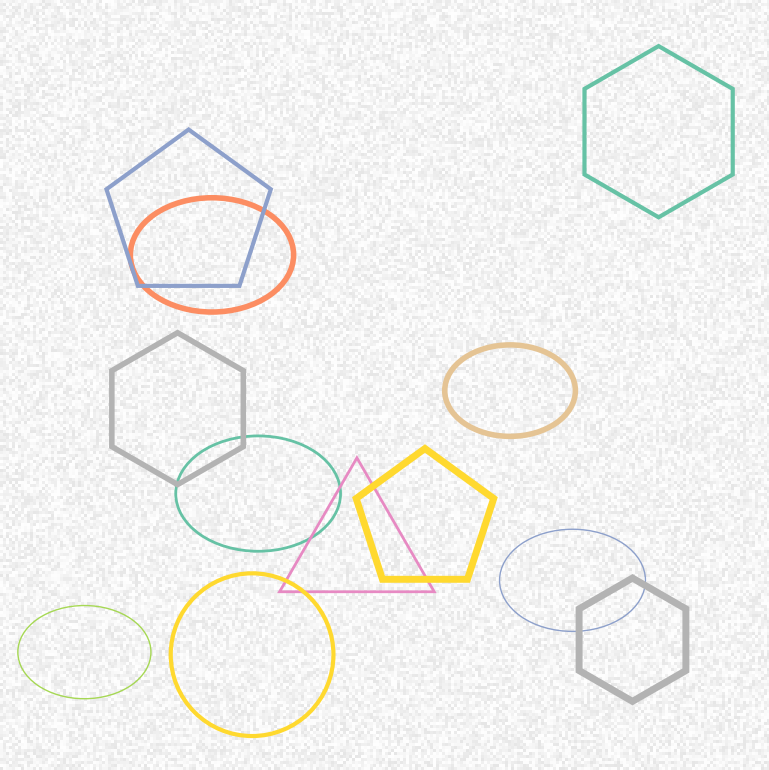[{"shape": "oval", "thickness": 1, "radius": 0.54, "center": [0.335, 0.359]}, {"shape": "hexagon", "thickness": 1.5, "radius": 0.56, "center": [0.855, 0.829]}, {"shape": "oval", "thickness": 2, "radius": 0.53, "center": [0.275, 0.669]}, {"shape": "oval", "thickness": 0.5, "radius": 0.47, "center": [0.744, 0.246]}, {"shape": "pentagon", "thickness": 1.5, "radius": 0.56, "center": [0.245, 0.72]}, {"shape": "triangle", "thickness": 1, "radius": 0.58, "center": [0.464, 0.289]}, {"shape": "oval", "thickness": 0.5, "radius": 0.43, "center": [0.11, 0.153]}, {"shape": "pentagon", "thickness": 2.5, "radius": 0.47, "center": [0.552, 0.324]}, {"shape": "circle", "thickness": 1.5, "radius": 0.53, "center": [0.327, 0.15]}, {"shape": "oval", "thickness": 2, "radius": 0.42, "center": [0.662, 0.493]}, {"shape": "hexagon", "thickness": 2.5, "radius": 0.4, "center": [0.821, 0.169]}, {"shape": "hexagon", "thickness": 2, "radius": 0.49, "center": [0.231, 0.469]}]